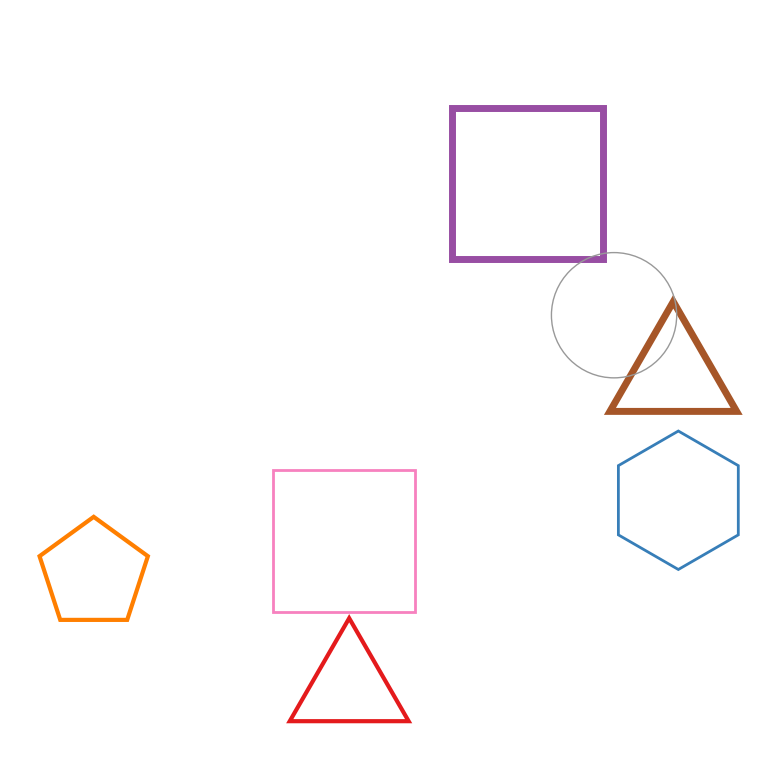[{"shape": "triangle", "thickness": 1.5, "radius": 0.45, "center": [0.453, 0.108]}, {"shape": "hexagon", "thickness": 1, "radius": 0.45, "center": [0.881, 0.35]}, {"shape": "square", "thickness": 2.5, "radius": 0.49, "center": [0.685, 0.762]}, {"shape": "pentagon", "thickness": 1.5, "radius": 0.37, "center": [0.122, 0.255]}, {"shape": "triangle", "thickness": 2.5, "radius": 0.48, "center": [0.874, 0.513]}, {"shape": "square", "thickness": 1, "radius": 0.46, "center": [0.446, 0.297]}, {"shape": "circle", "thickness": 0.5, "radius": 0.41, "center": [0.797, 0.591]}]